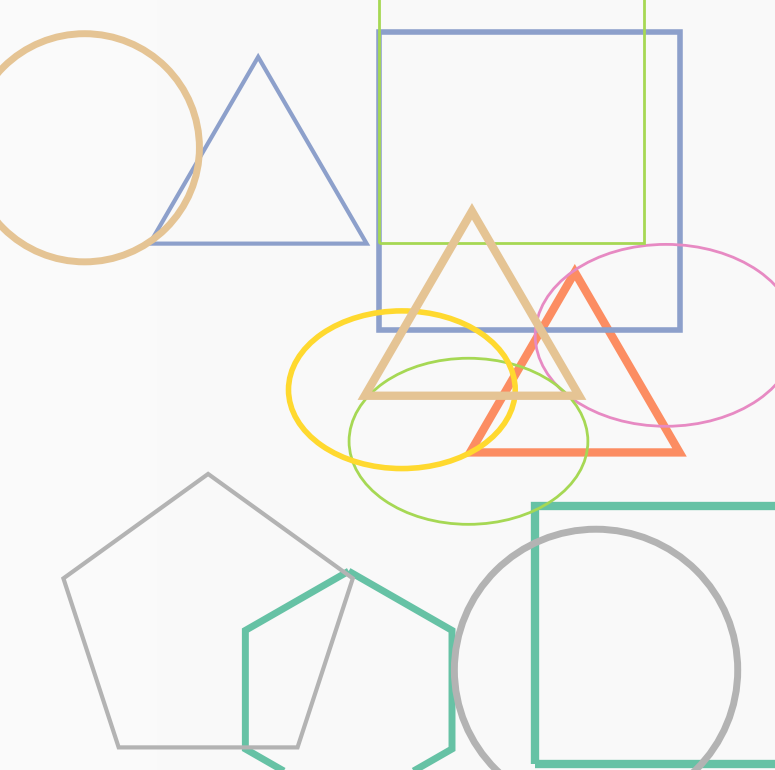[{"shape": "hexagon", "thickness": 2.5, "radius": 0.77, "center": [0.45, 0.104]}, {"shape": "square", "thickness": 3, "radius": 0.84, "center": [0.858, 0.175]}, {"shape": "triangle", "thickness": 3, "radius": 0.78, "center": [0.742, 0.49]}, {"shape": "triangle", "thickness": 1.5, "radius": 0.81, "center": [0.333, 0.764]}, {"shape": "square", "thickness": 2, "radius": 0.97, "center": [0.683, 0.765]}, {"shape": "oval", "thickness": 1, "radius": 0.84, "center": [0.859, 0.565]}, {"shape": "oval", "thickness": 1, "radius": 0.77, "center": [0.604, 0.427]}, {"shape": "square", "thickness": 1, "radius": 0.86, "center": [0.66, 0.855]}, {"shape": "oval", "thickness": 2, "radius": 0.73, "center": [0.519, 0.494]}, {"shape": "triangle", "thickness": 3, "radius": 0.8, "center": [0.609, 0.566]}, {"shape": "circle", "thickness": 2.5, "radius": 0.74, "center": [0.109, 0.808]}, {"shape": "pentagon", "thickness": 1.5, "radius": 0.98, "center": [0.269, 0.188]}, {"shape": "circle", "thickness": 2.5, "radius": 0.91, "center": [0.769, 0.13]}]